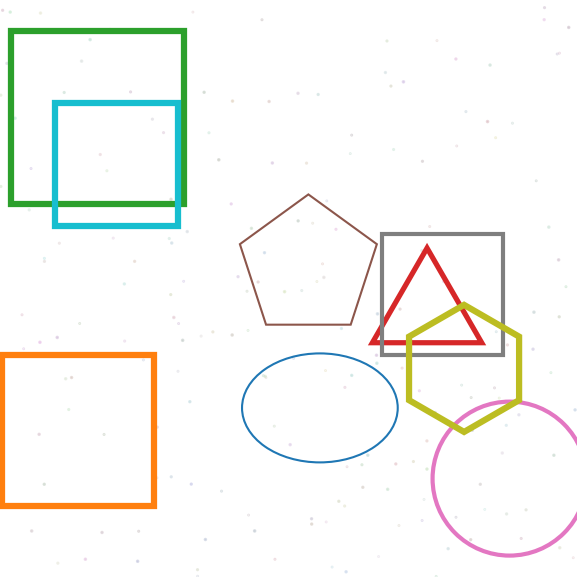[{"shape": "oval", "thickness": 1, "radius": 0.67, "center": [0.554, 0.293]}, {"shape": "square", "thickness": 3, "radius": 0.66, "center": [0.136, 0.254]}, {"shape": "square", "thickness": 3, "radius": 0.75, "center": [0.169, 0.795]}, {"shape": "triangle", "thickness": 2.5, "radius": 0.55, "center": [0.739, 0.46]}, {"shape": "pentagon", "thickness": 1, "radius": 0.62, "center": [0.534, 0.538]}, {"shape": "circle", "thickness": 2, "radius": 0.67, "center": [0.882, 0.17]}, {"shape": "square", "thickness": 2, "radius": 0.52, "center": [0.767, 0.489]}, {"shape": "hexagon", "thickness": 3, "radius": 0.55, "center": [0.804, 0.361]}, {"shape": "square", "thickness": 3, "radius": 0.53, "center": [0.202, 0.715]}]